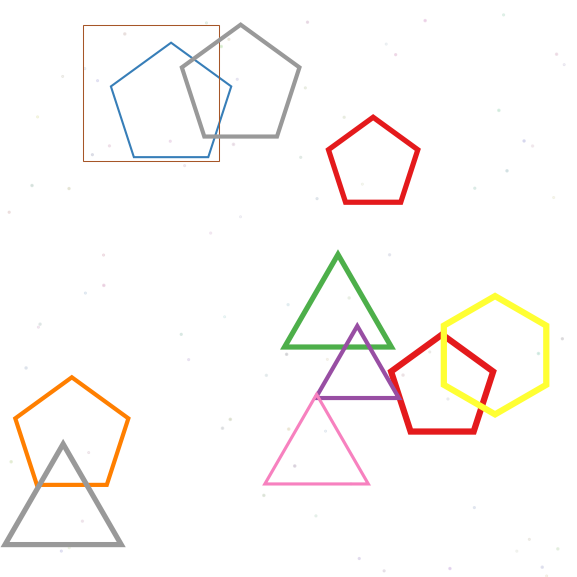[{"shape": "pentagon", "thickness": 2.5, "radius": 0.41, "center": [0.646, 0.715]}, {"shape": "pentagon", "thickness": 3, "radius": 0.46, "center": [0.766, 0.327]}, {"shape": "pentagon", "thickness": 1, "radius": 0.55, "center": [0.296, 0.816]}, {"shape": "triangle", "thickness": 2.5, "radius": 0.53, "center": [0.585, 0.452]}, {"shape": "triangle", "thickness": 2, "radius": 0.42, "center": [0.619, 0.352]}, {"shape": "pentagon", "thickness": 2, "radius": 0.51, "center": [0.124, 0.243]}, {"shape": "hexagon", "thickness": 3, "radius": 0.51, "center": [0.857, 0.384]}, {"shape": "square", "thickness": 0.5, "radius": 0.59, "center": [0.261, 0.839]}, {"shape": "triangle", "thickness": 1.5, "radius": 0.52, "center": [0.548, 0.213]}, {"shape": "triangle", "thickness": 2.5, "radius": 0.58, "center": [0.109, 0.114]}, {"shape": "pentagon", "thickness": 2, "radius": 0.54, "center": [0.417, 0.849]}]